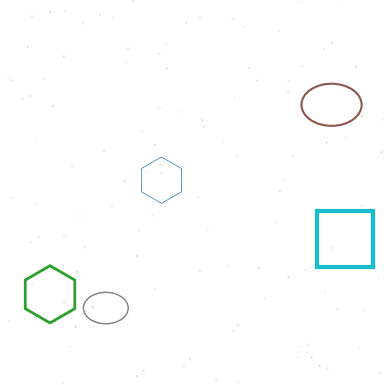[{"shape": "hexagon", "thickness": 0.5, "radius": 0.3, "center": [0.419, 0.532]}, {"shape": "hexagon", "thickness": 2, "radius": 0.37, "center": [0.13, 0.235]}, {"shape": "oval", "thickness": 1.5, "radius": 0.39, "center": [0.861, 0.728]}, {"shape": "oval", "thickness": 1, "radius": 0.29, "center": [0.275, 0.2]}, {"shape": "square", "thickness": 3, "radius": 0.36, "center": [0.896, 0.378]}]